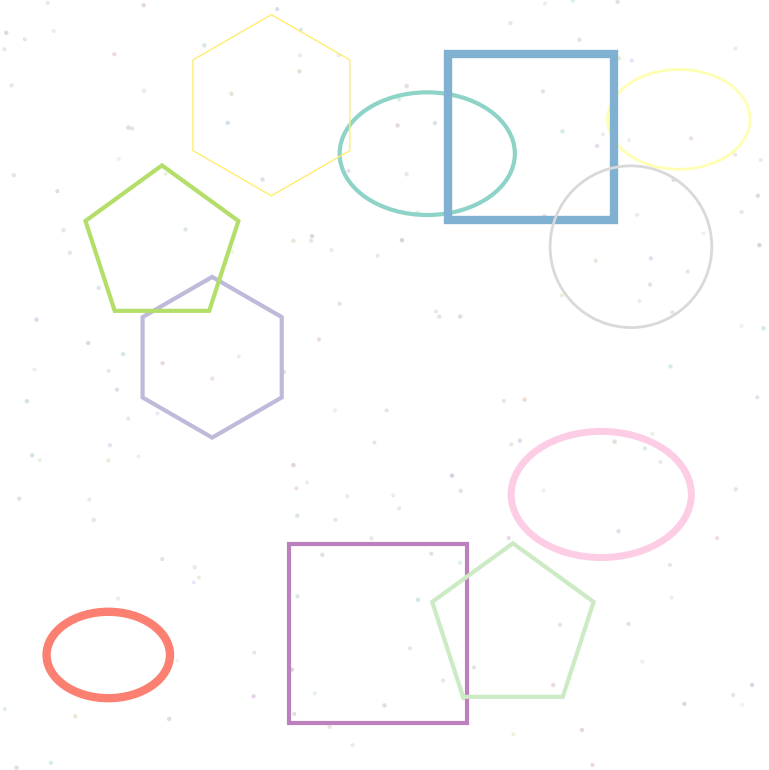[{"shape": "oval", "thickness": 1.5, "radius": 0.57, "center": [0.555, 0.8]}, {"shape": "oval", "thickness": 1, "radius": 0.46, "center": [0.882, 0.845]}, {"shape": "hexagon", "thickness": 1.5, "radius": 0.52, "center": [0.276, 0.536]}, {"shape": "oval", "thickness": 3, "radius": 0.4, "center": [0.141, 0.149]}, {"shape": "square", "thickness": 3, "radius": 0.54, "center": [0.689, 0.822]}, {"shape": "pentagon", "thickness": 1.5, "radius": 0.52, "center": [0.21, 0.681]}, {"shape": "oval", "thickness": 2.5, "radius": 0.59, "center": [0.781, 0.358]}, {"shape": "circle", "thickness": 1, "radius": 0.53, "center": [0.819, 0.68]}, {"shape": "square", "thickness": 1.5, "radius": 0.58, "center": [0.491, 0.177]}, {"shape": "pentagon", "thickness": 1.5, "radius": 0.55, "center": [0.666, 0.184]}, {"shape": "hexagon", "thickness": 0.5, "radius": 0.59, "center": [0.352, 0.863]}]